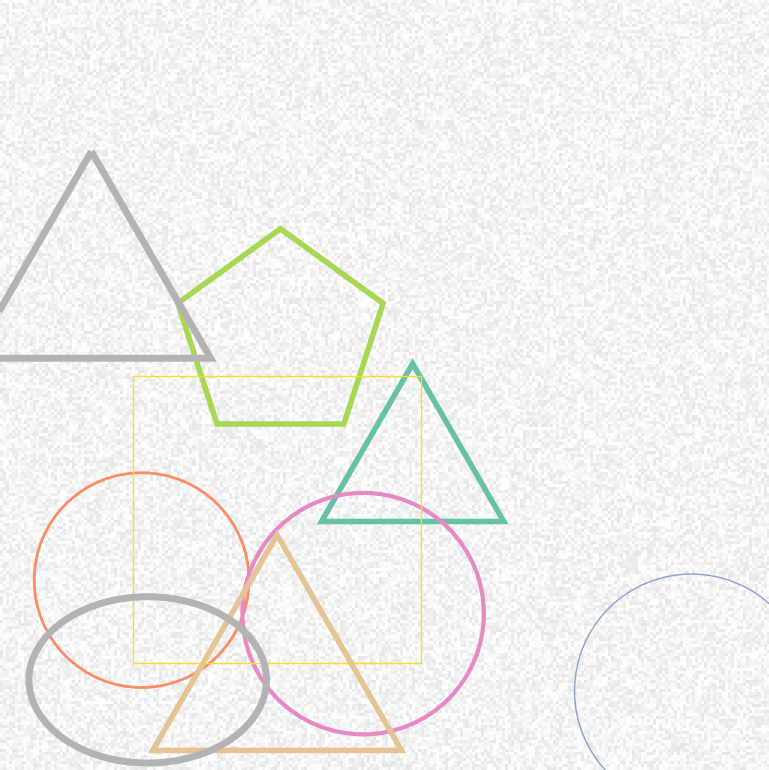[{"shape": "triangle", "thickness": 2, "radius": 0.68, "center": [0.536, 0.391]}, {"shape": "circle", "thickness": 1, "radius": 0.7, "center": [0.184, 0.247]}, {"shape": "circle", "thickness": 0.5, "radius": 0.76, "center": [0.898, 0.103]}, {"shape": "circle", "thickness": 1.5, "radius": 0.78, "center": [0.472, 0.203]}, {"shape": "pentagon", "thickness": 2, "radius": 0.7, "center": [0.364, 0.563]}, {"shape": "square", "thickness": 0.5, "radius": 0.93, "center": [0.36, 0.325]}, {"shape": "triangle", "thickness": 2, "radius": 0.93, "center": [0.36, 0.119]}, {"shape": "triangle", "thickness": 2.5, "radius": 0.89, "center": [0.119, 0.624]}, {"shape": "oval", "thickness": 2.5, "radius": 0.77, "center": [0.192, 0.117]}]